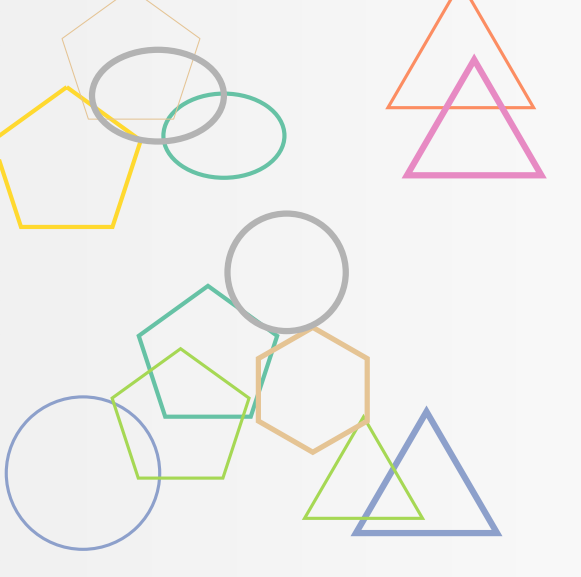[{"shape": "pentagon", "thickness": 2, "radius": 0.63, "center": [0.358, 0.379]}, {"shape": "oval", "thickness": 2, "radius": 0.52, "center": [0.385, 0.764]}, {"shape": "triangle", "thickness": 1.5, "radius": 0.72, "center": [0.793, 0.885]}, {"shape": "circle", "thickness": 1.5, "radius": 0.66, "center": [0.143, 0.18]}, {"shape": "triangle", "thickness": 3, "radius": 0.7, "center": [0.734, 0.146]}, {"shape": "triangle", "thickness": 3, "radius": 0.67, "center": [0.816, 0.762]}, {"shape": "pentagon", "thickness": 1.5, "radius": 0.62, "center": [0.311, 0.271]}, {"shape": "triangle", "thickness": 1.5, "radius": 0.59, "center": [0.625, 0.16]}, {"shape": "pentagon", "thickness": 2, "radius": 0.67, "center": [0.115, 0.714]}, {"shape": "hexagon", "thickness": 2.5, "radius": 0.54, "center": [0.538, 0.324]}, {"shape": "pentagon", "thickness": 0.5, "radius": 0.62, "center": [0.225, 0.894]}, {"shape": "circle", "thickness": 3, "radius": 0.51, "center": [0.493, 0.528]}, {"shape": "oval", "thickness": 3, "radius": 0.57, "center": [0.272, 0.834]}]